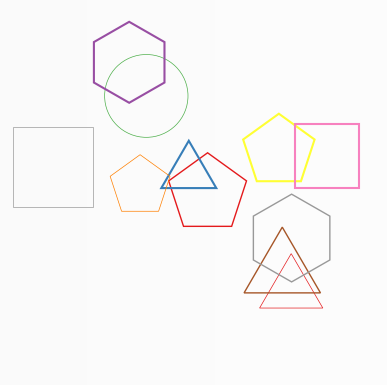[{"shape": "triangle", "thickness": 0.5, "radius": 0.47, "center": [0.751, 0.247]}, {"shape": "pentagon", "thickness": 1, "radius": 0.53, "center": [0.536, 0.498]}, {"shape": "triangle", "thickness": 1.5, "radius": 0.41, "center": [0.487, 0.552]}, {"shape": "circle", "thickness": 0.5, "radius": 0.54, "center": [0.378, 0.751]}, {"shape": "hexagon", "thickness": 1.5, "radius": 0.53, "center": [0.333, 0.838]}, {"shape": "pentagon", "thickness": 0.5, "radius": 0.41, "center": [0.362, 0.517]}, {"shape": "pentagon", "thickness": 1.5, "radius": 0.48, "center": [0.72, 0.608]}, {"shape": "triangle", "thickness": 1, "radius": 0.57, "center": [0.728, 0.296]}, {"shape": "square", "thickness": 1.5, "radius": 0.41, "center": [0.843, 0.594]}, {"shape": "square", "thickness": 0.5, "radius": 0.52, "center": [0.138, 0.566]}, {"shape": "hexagon", "thickness": 1, "radius": 0.57, "center": [0.753, 0.382]}]